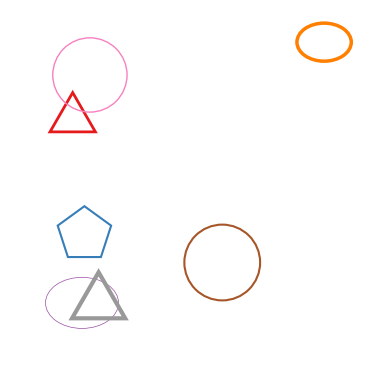[{"shape": "triangle", "thickness": 2, "radius": 0.34, "center": [0.189, 0.692]}, {"shape": "pentagon", "thickness": 1.5, "radius": 0.36, "center": [0.219, 0.391]}, {"shape": "oval", "thickness": 0.5, "radius": 0.47, "center": [0.213, 0.213]}, {"shape": "oval", "thickness": 2.5, "radius": 0.35, "center": [0.842, 0.891]}, {"shape": "circle", "thickness": 1.5, "radius": 0.49, "center": [0.577, 0.318]}, {"shape": "circle", "thickness": 1, "radius": 0.48, "center": [0.234, 0.805]}, {"shape": "triangle", "thickness": 3, "radius": 0.4, "center": [0.256, 0.213]}]